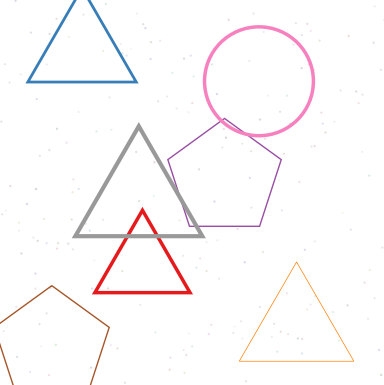[{"shape": "triangle", "thickness": 2.5, "radius": 0.71, "center": [0.37, 0.311]}, {"shape": "triangle", "thickness": 2, "radius": 0.81, "center": [0.213, 0.868]}, {"shape": "pentagon", "thickness": 1, "radius": 0.77, "center": [0.583, 0.538]}, {"shape": "triangle", "thickness": 0.5, "radius": 0.86, "center": [0.77, 0.148]}, {"shape": "pentagon", "thickness": 1, "radius": 0.78, "center": [0.134, 0.101]}, {"shape": "circle", "thickness": 2.5, "radius": 0.71, "center": [0.673, 0.789]}, {"shape": "triangle", "thickness": 3, "radius": 0.95, "center": [0.361, 0.482]}]